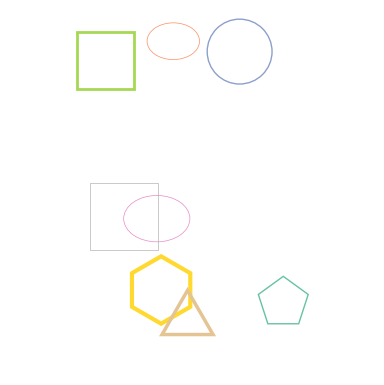[{"shape": "pentagon", "thickness": 1, "radius": 0.34, "center": [0.736, 0.214]}, {"shape": "oval", "thickness": 0.5, "radius": 0.34, "center": [0.45, 0.893]}, {"shape": "circle", "thickness": 1, "radius": 0.42, "center": [0.622, 0.866]}, {"shape": "oval", "thickness": 0.5, "radius": 0.43, "center": [0.407, 0.432]}, {"shape": "square", "thickness": 2, "radius": 0.37, "center": [0.274, 0.844]}, {"shape": "hexagon", "thickness": 3, "radius": 0.44, "center": [0.418, 0.247]}, {"shape": "triangle", "thickness": 2.5, "radius": 0.38, "center": [0.487, 0.169]}, {"shape": "square", "thickness": 0.5, "radius": 0.44, "center": [0.322, 0.438]}]